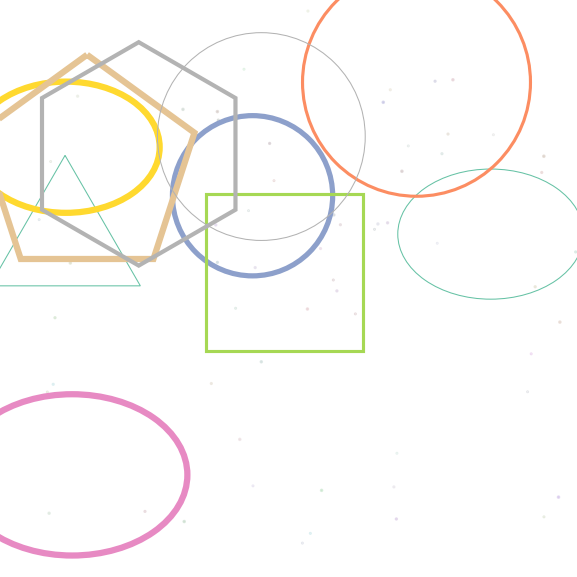[{"shape": "oval", "thickness": 0.5, "radius": 0.8, "center": [0.85, 0.594]}, {"shape": "triangle", "thickness": 0.5, "radius": 0.75, "center": [0.113, 0.579]}, {"shape": "circle", "thickness": 1.5, "radius": 0.99, "center": [0.721, 0.857]}, {"shape": "circle", "thickness": 2.5, "radius": 0.69, "center": [0.437, 0.66]}, {"shape": "oval", "thickness": 3, "radius": 1.0, "center": [0.125, 0.177]}, {"shape": "square", "thickness": 1.5, "radius": 0.68, "center": [0.492, 0.528]}, {"shape": "oval", "thickness": 3, "radius": 0.81, "center": [0.114, 0.744]}, {"shape": "pentagon", "thickness": 3, "radius": 0.98, "center": [0.151, 0.709]}, {"shape": "hexagon", "thickness": 2, "radius": 0.97, "center": [0.24, 0.733]}, {"shape": "circle", "thickness": 0.5, "radius": 0.9, "center": [0.453, 0.763]}]